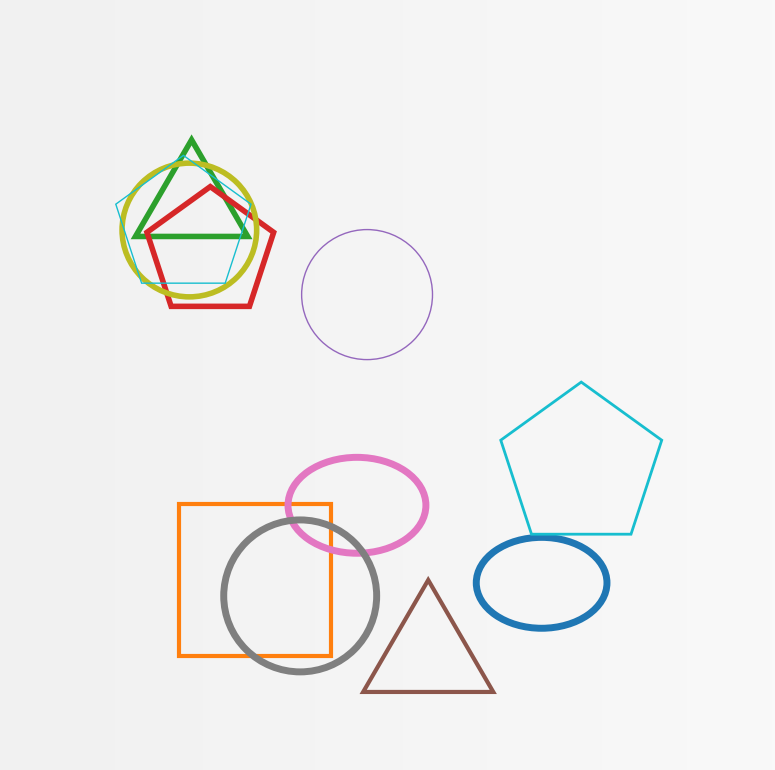[{"shape": "oval", "thickness": 2.5, "radius": 0.42, "center": [0.699, 0.243]}, {"shape": "square", "thickness": 1.5, "radius": 0.49, "center": [0.329, 0.247]}, {"shape": "triangle", "thickness": 2, "radius": 0.42, "center": [0.247, 0.735]}, {"shape": "pentagon", "thickness": 2, "radius": 0.43, "center": [0.271, 0.672]}, {"shape": "circle", "thickness": 0.5, "radius": 0.42, "center": [0.474, 0.617]}, {"shape": "triangle", "thickness": 1.5, "radius": 0.48, "center": [0.553, 0.15]}, {"shape": "oval", "thickness": 2.5, "radius": 0.44, "center": [0.461, 0.344]}, {"shape": "circle", "thickness": 2.5, "radius": 0.49, "center": [0.387, 0.226]}, {"shape": "circle", "thickness": 2, "radius": 0.43, "center": [0.244, 0.701]}, {"shape": "pentagon", "thickness": 1, "radius": 0.55, "center": [0.75, 0.395]}, {"shape": "pentagon", "thickness": 0.5, "radius": 0.46, "center": [0.237, 0.706]}]